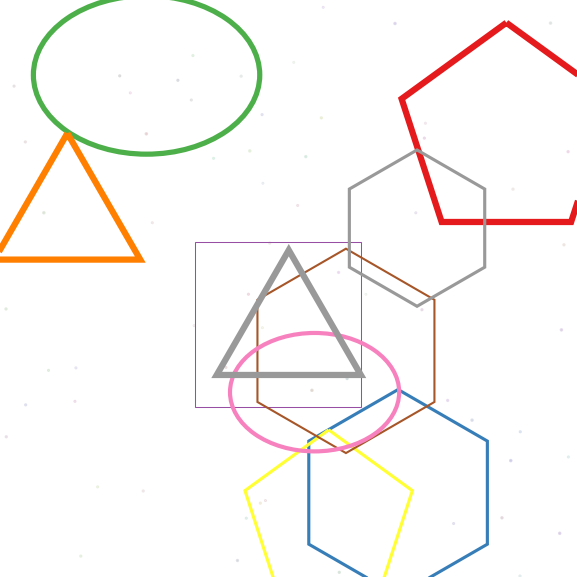[{"shape": "pentagon", "thickness": 3, "radius": 0.95, "center": [0.877, 0.769]}, {"shape": "hexagon", "thickness": 1.5, "radius": 0.89, "center": [0.689, 0.146]}, {"shape": "oval", "thickness": 2.5, "radius": 0.98, "center": [0.254, 0.869]}, {"shape": "square", "thickness": 0.5, "radius": 0.72, "center": [0.481, 0.437]}, {"shape": "triangle", "thickness": 3, "radius": 0.73, "center": [0.117, 0.623]}, {"shape": "pentagon", "thickness": 1.5, "radius": 0.76, "center": [0.569, 0.102]}, {"shape": "hexagon", "thickness": 1, "radius": 0.88, "center": [0.599, 0.392]}, {"shape": "oval", "thickness": 2, "radius": 0.73, "center": [0.545, 0.32]}, {"shape": "triangle", "thickness": 3, "radius": 0.72, "center": [0.5, 0.422]}, {"shape": "hexagon", "thickness": 1.5, "radius": 0.68, "center": [0.722, 0.604]}]